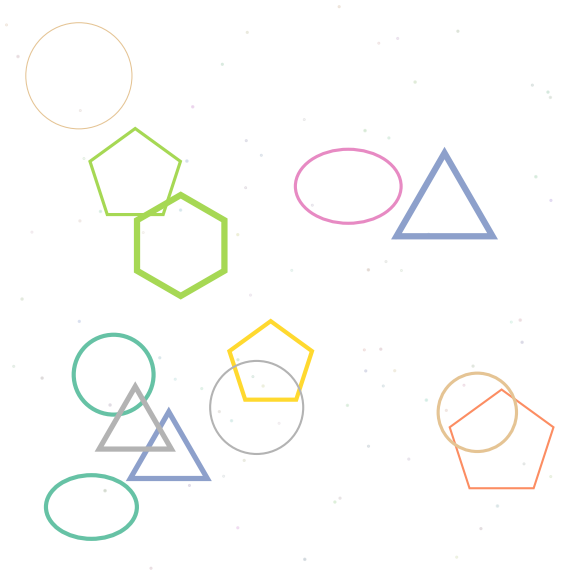[{"shape": "oval", "thickness": 2, "radius": 0.39, "center": [0.158, 0.121]}, {"shape": "circle", "thickness": 2, "radius": 0.35, "center": [0.197, 0.35]}, {"shape": "pentagon", "thickness": 1, "radius": 0.47, "center": [0.869, 0.23]}, {"shape": "triangle", "thickness": 3, "radius": 0.48, "center": [0.77, 0.638]}, {"shape": "triangle", "thickness": 2.5, "radius": 0.38, "center": [0.292, 0.209]}, {"shape": "oval", "thickness": 1.5, "radius": 0.46, "center": [0.603, 0.677]}, {"shape": "hexagon", "thickness": 3, "radius": 0.44, "center": [0.313, 0.574]}, {"shape": "pentagon", "thickness": 1.5, "radius": 0.41, "center": [0.234, 0.694]}, {"shape": "pentagon", "thickness": 2, "radius": 0.38, "center": [0.469, 0.368]}, {"shape": "circle", "thickness": 0.5, "radius": 0.46, "center": [0.137, 0.868]}, {"shape": "circle", "thickness": 1.5, "radius": 0.34, "center": [0.827, 0.285]}, {"shape": "triangle", "thickness": 2.5, "radius": 0.36, "center": [0.234, 0.258]}, {"shape": "circle", "thickness": 1, "radius": 0.4, "center": [0.444, 0.294]}]